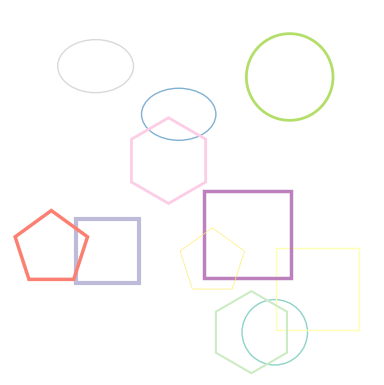[{"shape": "circle", "thickness": 1, "radius": 0.42, "center": [0.714, 0.137]}, {"shape": "square", "thickness": 1, "radius": 0.54, "center": [0.824, 0.25]}, {"shape": "square", "thickness": 3, "radius": 0.41, "center": [0.28, 0.348]}, {"shape": "pentagon", "thickness": 2.5, "radius": 0.49, "center": [0.133, 0.354]}, {"shape": "oval", "thickness": 1, "radius": 0.48, "center": [0.464, 0.703]}, {"shape": "circle", "thickness": 2, "radius": 0.56, "center": [0.752, 0.8]}, {"shape": "hexagon", "thickness": 2, "radius": 0.56, "center": [0.438, 0.583]}, {"shape": "oval", "thickness": 1, "radius": 0.49, "center": [0.248, 0.828]}, {"shape": "square", "thickness": 2.5, "radius": 0.57, "center": [0.643, 0.392]}, {"shape": "hexagon", "thickness": 1.5, "radius": 0.53, "center": [0.653, 0.137]}, {"shape": "pentagon", "thickness": 0.5, "radius": 0.44, "center": [0.551, 0.32]}]